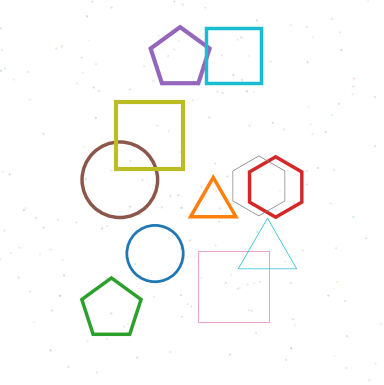[{"shape": "circle", "thickness": 2, "radius": 0.37, "center": [0.403, 0.341]}, {"shape": "triangle", "thickness": 2.5, "radius": 0.34, "center": [0.554, 0.471]}, {"shape": "pentagon", "thickness": 2.5, "radius": 0.4, "center": [0.289, 0.197]}, {"shape": "hexagon", "thickness": 2.5, "radius": 0.39, "center": [0.716, 0.514]}, {"shape": "pentagon", "thickness": 3, "radius": 0.4, "center": [0.468, 0.849]}, {"shape": "circle", "thickness": 2.5, "radius": 0.49, "center": [0.311, 0.533]}, {"shape": "square", "thickness": 0.5, "radius": 0.46, "center": [0.606, 0.256]}, {"shape": "hexagon", "thickness": 0.5, "radius": 0.39, "center": [0.672, 0.517]}, {"shape": "square", "thickness": 3, "radius": 0.43, "center": [0.388, 0.648]}, {"shape": "square", "thickness": 2.5, "radius": 0.36, "center": [0.606, 0.856]}, {"shape": "triangle", "thickness": 0.5, "radius": 0.44, "center": [0.695, 0.346]}]